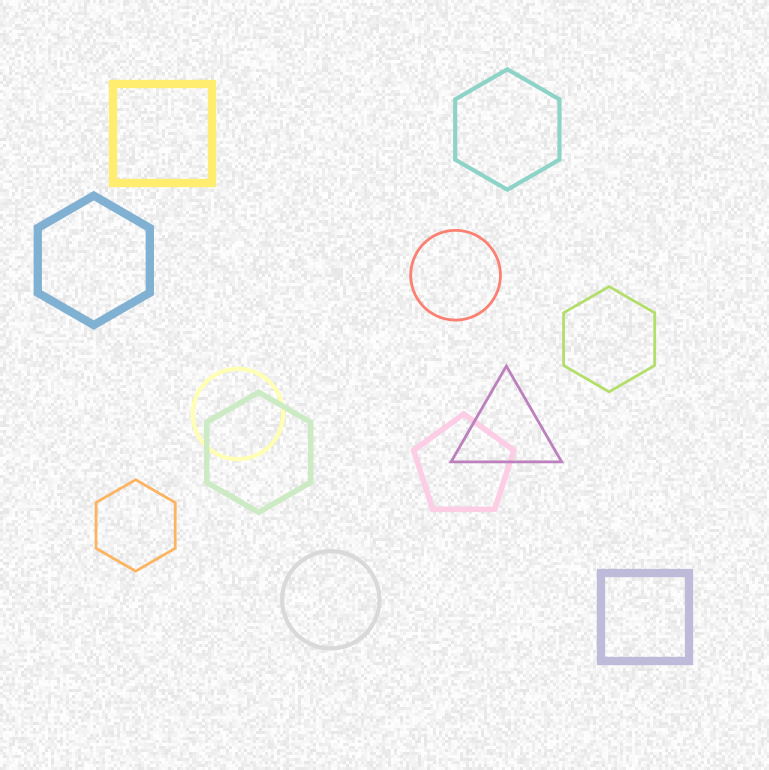[{"shape": "hexagon", "thickness": 1.5, "radius": 0.39, "center": [0.659, 0.832]}, {"shape": "circle", "thickness": 1.5, "radius": 0.29, "center": [0.309, 0.462]}, {"shape": "square", "thickness": 3, "radius": 0.29, "center": [0.838, 0.199]}, {"shape": "circle", "thickness": 1, "radius": 0.29, "center": [0.592, 0.643]}, {"shape": "hexagon", "thickness": 3, "radius": 0.42, "center": [0.122, 0.662]}, {"shape": "hexagon", "thickness": 1, "radius": 0.3, "center": [0.176, 0.318]}, {"shape": "hexagon", "thickness": 1, "radius": 0.34, "center": [0.791, 0.56]}, {"shape": "pentagon", "thickness": 2, "radius": 0.34, "center": [0.602, 0.394]}, {"shape": "circle", "thickness": 1.5, "radius": 0.32, "center": [0.43, 0.221]}, {"shape": "triangle", "thickness": 1, "radius": 0.41, "center": [0.658, 0.442]}, {"shape": "hexagon", "thickness": 2, "radius": 0.39, "center": [0.336, 0.413]}, {"shape": "square", "thickness": 3, "radius": 0.32, "center": [0.211, 0.827]}]